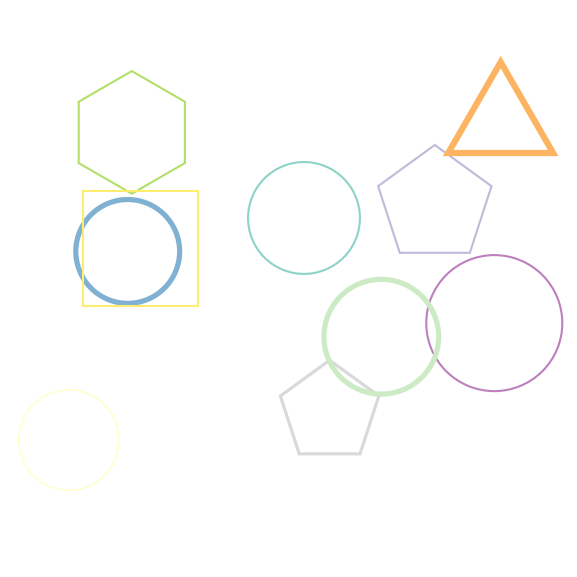[{"shape": "circle", "thickness": 1, "radius": 0.48, "center": [0.526, 0.622]}, {"shape": "circle", "thickness": 0.5, "radius": 0.43, "center": [0.119, 0.237]}, {"shape": "pentagon", "thickness": 1, "radius": 0.52, "center": [0.753, 0.645]}, {"shape": "circle", "thickness": 2.5, "radius": 0.45, "center": [0.221, 0.564]}, {"shape": "triangle", "thickness": 3, "radius": 0.52, "center": [0.867, 0.787]}, {"shape": "hexagon", "thickness": 1, "radius": 0.53, "center": [0.228, 0.77]}, {"shape": "pentagon", "thickness": 1.5, "radius": 0.45, "center": [0.571, 0.286]}, {"shape": "circle", "thickness": 1, "radius": 0.59, "center": [0.856, 0.44]}, {"shape": "circle", "thickness": 2.5, "radius": 0.5, "center": [0.66, 0.416]}, {"shape": "square", "thickness": 1, "radius": 0.5, "center": [0.243, 0.568]}]